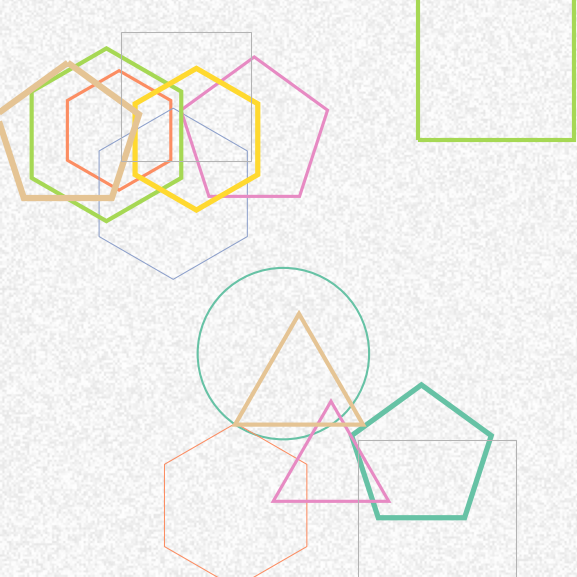[{"shape": "pentagon", "thickness": 2.5, "radius": 0.64, "center": [0.73, 0.205]}, {"shape": "circle", "thickness": 1, "radius": 0.74, "center": [0.491, 0.387]}, {"shape": "hexagon", "thickness": 0.5, "radius": 0.71, "center": [0.408, 0.124]}, {"shape": "hexagon", "thickness": 1.5, "radius": 0.52, "center": [0.206, 0.773]}, {"shape": "hexagon", "thickness": 0.5, "radius": 0.74, "center": [0.3, 0.664]}, {"shape": "pentagon", "thickness": 1.5, "radius": 0.67, "center": [0.44, 0.767]}, {"shape": "triangle", "thickness": 1.5, "radius": 0.58, "center": [0.573, 0.189]}, {"shape": "hexagon", "thickness": 2, "radius": 0.75, "center": [0.184, 0.766]}, {"shape": "square", "thickness": 2, "radius": 0.68, "center": [0.86, 0.892]}, {"shape": "hexagon", "thickness": 2.5, "radius": 0.61, "center": [0.34, 0.758]}, {"shape": "triangle", "thickness": 2, "radius": 0.64, "center": [0.518, 0.328]}, {"shape": "pentagon", "thickness": 3, "radius": 0.65, "center": [0.117, 0.761]}, {"shape": "square", "thickness": 0.5, "radius": 0.56, "center": [0.322, 0.832]}, {"shape": "square", "thickness": 0.5, "radius": 0.68, "center": [0.756, 0.101]}]